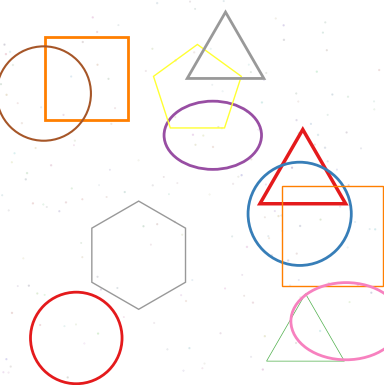[{"shape": "circle", "thickness": 2, "radius": 0.59, "center": [0.198, 0.122]}, {"shape": "triangle", "thickness": 2.5, "radius": 0.64, "center": [0.786, 0.535]}, {"shape": "circle", "thickness": 2, "radius": 0.67, "center": [0.778, 0.445]}, {"shape": "triangle", "thickness": 0.5, "radius": 0.58, "center": [0.793, 0.12]}, {"shape": "oval", "thickness": 2, "radius": 0.63, "center": [0.553, 0.649]}, {"shape": "square", "thickness": 2, "radius": 0.54, "center": [0.224, 0.796]}, {"shape": "square", "thickness": 1, "radius": 0.65, "center": [0.864, 0.387]}, {"shape": "pentagon", "thickness": 1, "radius": 0.6, "center": [0.513, 0.765]}, {"shape": "circle", "thickness": 1.5, "radius": 0.61, "center": [0.114, 0.757]}, {"shape": "oval", "thickness": 2, "radius": 0.72, "center": [0.899, 0.166]}, {"shape": "hexagon", "thickness": 1, "radius": 0.7, "center": [0.36, 0.337]}, {"shape": "triangle", "thickness": 2, "radius": 0.57, "center": [0.586, 0.854]}]